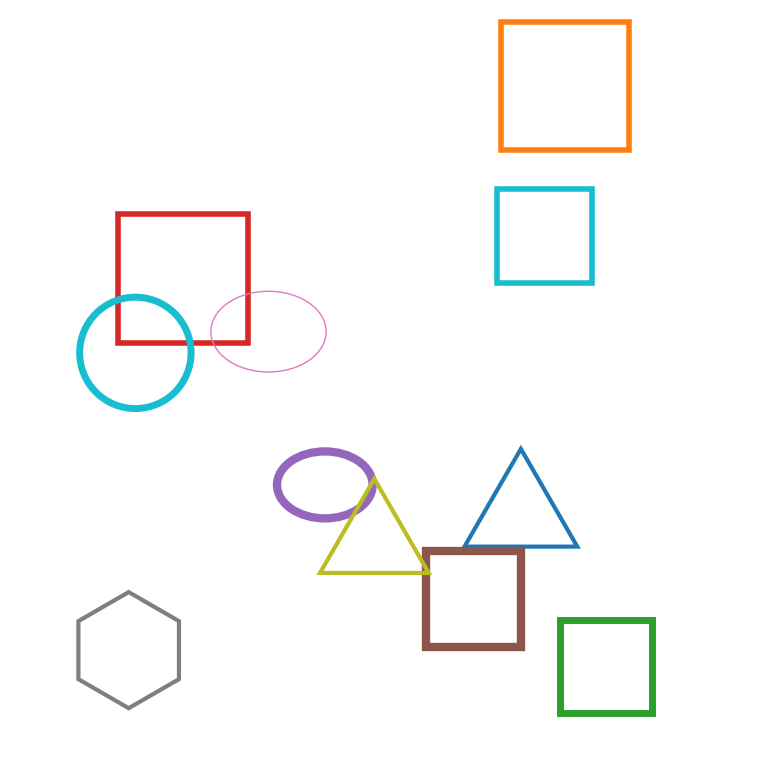[{"shape": "triangle", "thickness": 1.5, "radius": 0.42, "center": [0.676, 0.332]}, {"shape": "square", "thickness": 2, "radius": 0.42, "center": [0.734, 0.889]}, {"shape": "square", "thickness": 2.5, "radius": 0.3, "center": [0.787, 0.135]}, {"shape": "square", "thickness": 2, "radius": 0.42, "center": [0.238, 0.638]}, {"shape": "oval", "thickness": 3, "radius": 0.31, "center": [0.422, 0.37]}, {"shape": "square", "thickness": 3, "radius": 0.31, "center": [0.615, 0.222]}, {"shape": "oval", "thickness": 0.5, "radius": 0.37, "center": [0.349, 0.569]}, {"shape": "hexagon", "thickness": 1.5, "radius": 0.38, "center": [0.167, 0.156]}, {"shape": "triangle", "thickness": 1.5, "radius": 0.41, "center": [0.486, 0.297]}, {"shape": "circle", "thickness": 2.5, "radius": 0.36, "center": [0.176, 0.542]}, {"shape": "square", "thickness": 2, "radius": 0.31, "center": [0.707, 0.693]}]